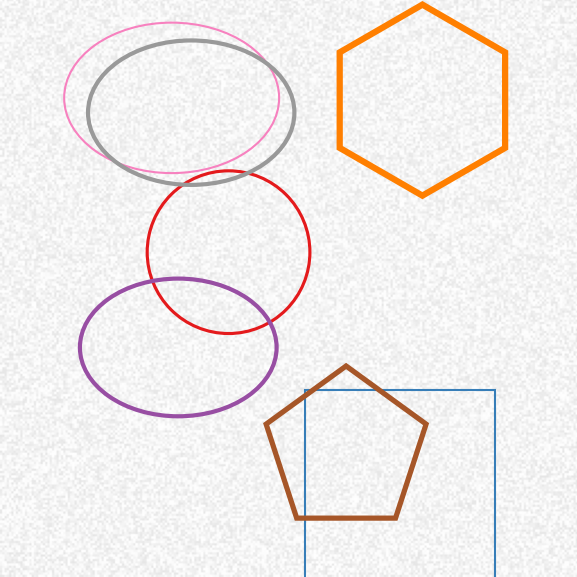[{"shape": "circle", "thickness": 1.5, "radius": 0.7, "center": [0.396, 0.562]}, {"shape": "square", "thickness": 1, "radius": 0.83, "center": [0.693, 0.159]}, {"shape": "oval", "thickness": 2, "radius": 0.85, "center": [0.309, 0.398]}, {"shape": "hexagon", "thickness": 3, "radius": 0.83, "center": [0.731, 0.826]}, {"shape": "pentagon", "thickness": 2.5, "radius": 0.73, "center": [0.599, 0.22]}, {"shape": "oval", "thickness": 1, "radius": 0.93, "center": [0.297, 0.83]}, {"shape": "oval", "thickness": 2, "radius": 0.89, "center": [0.331, 0.804]}]